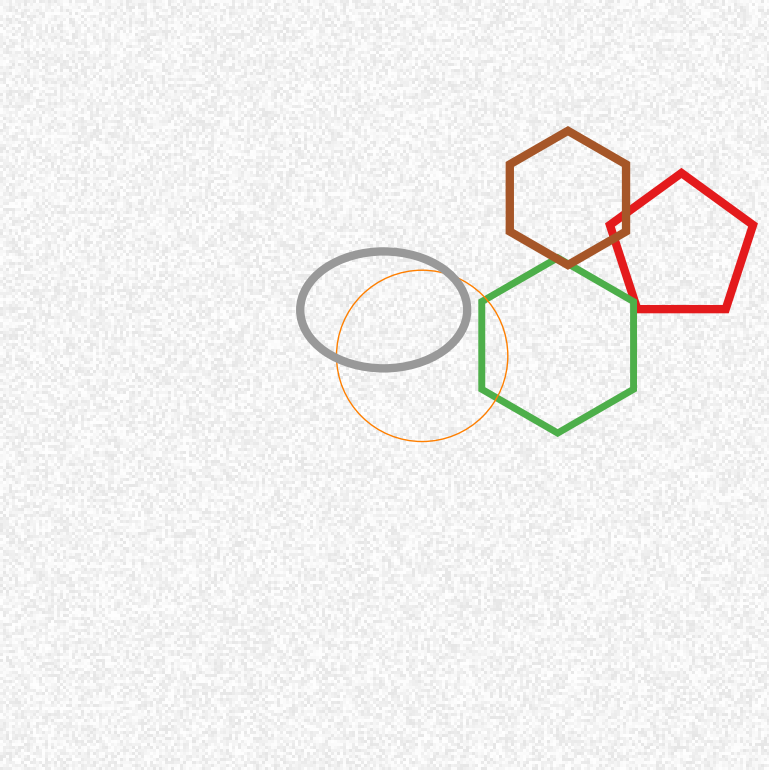[{"shape": "pentagon", "thickness": 3, "radius": 0.49, "center": [0.885, 0.678]}, {"shape": "hexagon", "thickness": 2.5, "radius": 0.57, "center": [0.724, 0.551]}, {"shape": "circle", "thickness": 0.5, "radius": 0.56, "center": [0.548, 0.538]}, {"shape": "hexagon", "thickness": 3, "radius": 0.44, "center": [0.738, 0.743]}, {"shape": "oval", "thickness": 3, "radius": 0.54, "center": [0.498, 0.598]}]